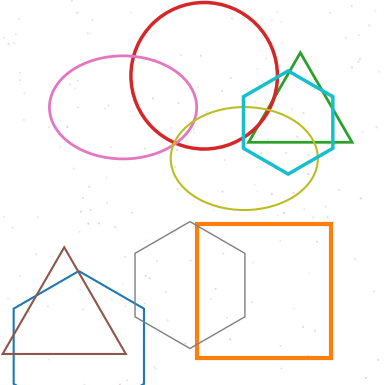[{"shape": "hexagon", "thickness": 1.5, "radius": 0.98, "center": [0.205, 0.101]}, {"shape": "square", "thickness": 3, "radius": 0.87, "center": [0.686, 0.244]}, {"shape": "triangle", "thickness": 2, "radius": 0.78, "center": [0.78, 0.708]}, {"shape": "circle", "thickness": 2.5, "radius": 0.95, "center": [0.53, 0.803]}, {"shape": "triangle", "thickness": 1.5, "radius": 0.92, "center": [0.167, 0.173]}, {"shape": "oval", "thickness": 2, "radius": 0.96, "center": [0.32, 0.721]}, {"shape": "hexagon", "thickness": 1, "radius": 0.82, "center": [0.493, 0.26]}, {"shape": "oval", "thickness": 1.5, "radius": 0.96, "center": [0.634, 0.588]}, {"shape": "hexagon", "thickness": 2.5, "radius": 0.67, "center": [0.748, 0.682]}]